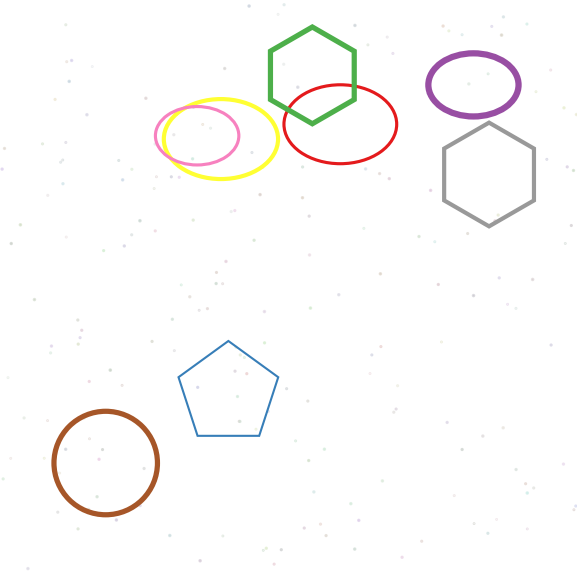[{"shape": "oval", "thickness": 1.5, "radius": 0.49, "center": [0.589, 0.784]}, {"shape": "pentagon", "thickness": 1, "radius": 0.45, "center": [0.395, 0.318]}, {"shape": "hexagon", "thickness": 2.5, "radius": 0.42, "center": [0.541, 0.869]}, {"shape": "oval", "thickness": 3, "radius": 0.39, "center": [0.82, 0.852]}, {"shape": "oval", "thickness": 2, "radius": 0.49, "center": [0.383, 0.758]}, {"shape": "circle", "thickness": 2.5, "radius": 0.45, "center": [0.183, 0.197]}, {"shape": "oval", "thickness": 1.5, "radius": 0.36, "center": [0.341, 0.764]}, {"shape": "hexagon", "thickness": 2, "radius": 0.45, "center": [0.847, 0.697]}]